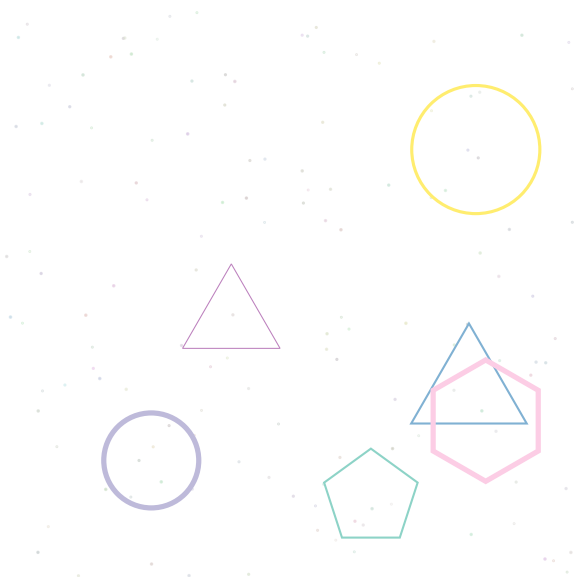[{"shape": "pentagon", "thickness": 1, "radius": 0.43, "center": [0.642, 0.137]}, {"shape": "circle", "thickness": 2.5, "radius": 0.41, "center": [0.262, 0.202]}, {"shape": "triangle", "thickness": 1, "radius": 0.58, "center": [0.812, 0.324]}, {"shape": "hexagon", "thickness": 2.5, "radius": 0.53, "center": [0.841, 0.271]}, {"shape": "triangle", "thickness": 0.5, "radius": 0.49, "center": [0.401, 0.445]}, {"shape": "circle", "thickness": 1.5, "radius": 0.55, "center": [0.824, 0.74]}]